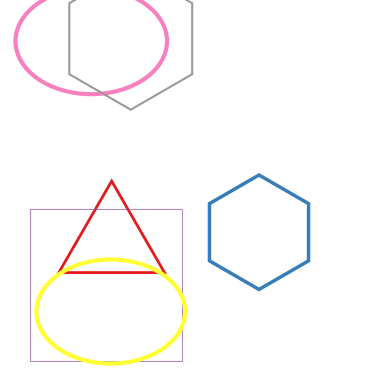[{"shape": "triangle", "thickness": 2, "radius": 0.79, "center": [0.29, 0.371]}, {"shape": "hexagon", "thickness": 2.5, "radius": 0.74, "center": [0.673, 0.397]}, {"shape": "square", "thickness": 0.5, "radius": 0.98, "center": [0.275, 0.26]}, {"shape": "oval", "thickness": 3, "radius": 0.97, "center": [0.288, 0.191]}, {"shape": "oval", "thickness": 3, "radius": 0.98, "center": [0.237, 0.893]}, {"shape": "hexagon", "thickness": 1.5, "radius": 0.92, "center": [0.34, 0.899]}]